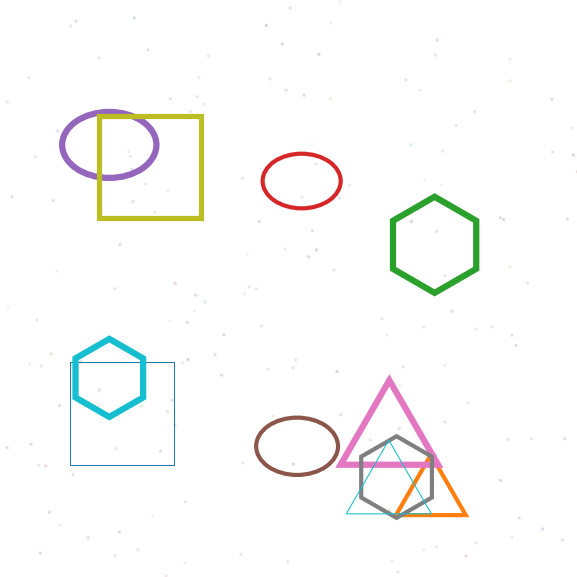[{"shape": "square", "thickness": 0.5, "radius": 0.45, "center": [0.211, 0.284]}, {"shape": "triangle", "thickness": 2, "radius": 0.35, "center": [0.746, 0.142]}, {"shape": "hexagon", "thickness": 3, "radius": 0.42, "center": [0.753, 0.575]}, {"shape": "oval", "thickness": 2, "radius": 0.34, "center": [0.522, 0.686]}, {"shape": "oval", "thickness": 3, "radius": 0.41, "center": [0.189, 0.748]}, {"shape": "oval", "thickness": 2, "radius": 0.35, "center": [0.514, 0.226]}, {"shape": "triangle", "thickness": 3, "radius": 0.49, "center": [0.674, 0.243]}, {"shape": "hexagon", "thickness": 2, "radius": 0.35, "center": [0.687, 0.173]}, {"shape": "square", "thickness": 2.5, "radius": 0.44, "center": [0.259, 0.71]}, {"shape": "hexagon", "thickness": 3, "radius": 0.34, "center": [0.189, 0.345]}, {"shape": "triangle", "thickness": 0.5, "radius": 0.43, "center": [0.673, 0.152]}]